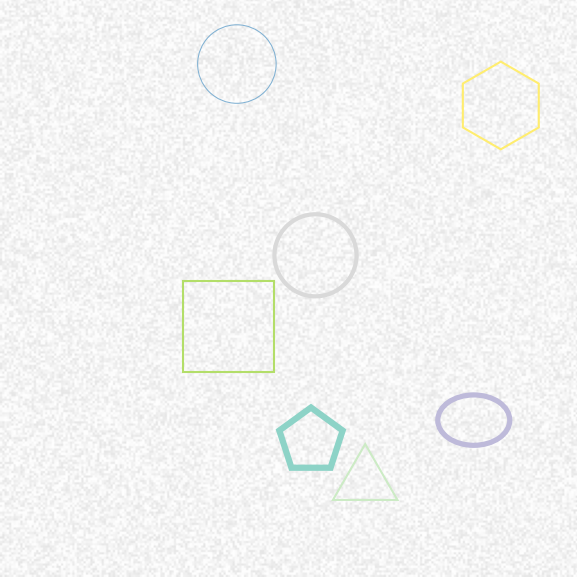[{"shape": "pentagon", "thickness": 3, "radius": 0.29, "center": [0.539, 0.236]}, {"shape": "oval", "thickness": 2.5, "radius": 0.31, "center": [0.82, 0.272]}, {"shape": "circle", "thickness": 0.5, "radius": 0.34, "center": [0.41, 0.888]}, {"shape": "square", "thickness": 1, "radius": 0.39, "center": [0.396, 0.434]}, {"shape": "circle", "thickness": 2, "radius": 0.36, "center": [0.546, 0.557]}, {"shape": "triangle", "thickness": 1, "radius": 0.32, "center": [0.632, 0.166]}, {"shape": "hexagon", "thickness": 1, "radius": 0.38, "center": [0.867, 0.816]}]